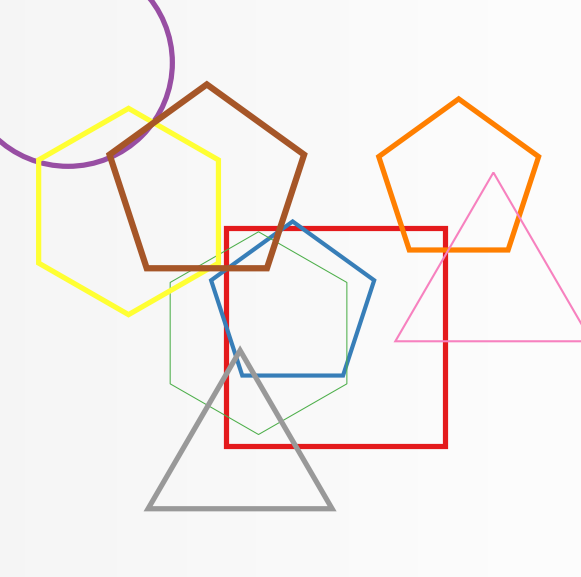[{"shape": "square", "thickness": 2.5, "radius": 0.94, "center": [0.578, 0.415]}, {"shape": "pentagon", "thickness": 2, "radius": 0.74, "center": [0.503, 0.468]}, {"shape": "hexagon", "thickness": 0.5, "radius": 0.88, "center": [0.445, 0.422]}, {"shape": "circle", "thickness": 2.5, "radius": 0.9, "center": [0.117, 0.891]}, {"shape": "pentagon", "thickness": 2.5, "radius": 0.72, "center": [0.789, 0.683]}, {"shape": "hexagon", "thickness": 2.5, "radius": 0.89, "center": [0.221, 0.633]}, {"shape": "pentagon", "thickness": 3, "radius": 0.88, "center": [0.356, 0.677]}, {"shape": "triangle", "thickness": 1, "radius": 0.97, "center": [0.849, 0.506]}, {"shape": "triangle", "thickness": 2.5, "radius": 0.91, "center": [0.413, 0.21]}]